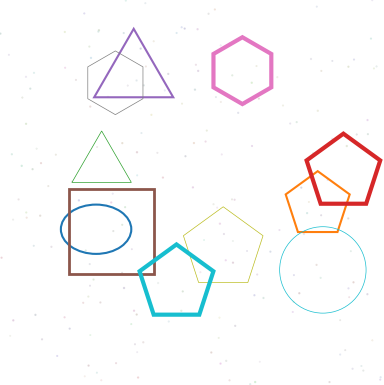[{"shape": "oval", "thickness": 1.5, "radius": 0.46, "center": [0.25, 0.405]}, {"shape": "pentagon", "thickness": 1.5, "radius": 0.44, "center": [0.825, 0.468]}, {"shape": "triangle", "thickness": 0.5, "radius": 0.45, "center": [0.264, 0.571]}, {"shape": "pentagon", "thickness": 3, "radius": 0.5, "center": [0.892, 0.552]}, {"shape": "triangle", "thickness": 1.5, "radius": 0.59, "center": [0.347, 0.807]}, {"shape": "square", "thickness": 2, "radius": 0.55, "center": [0.289, 0.399]}, {"shape": "hexagon", "thickness": 3, "radius": 0.43, "center": [0.63, 0.817]}, {"shape": "hexagon", "thickness": 0.5, "radius": 0.41, "center": [0.3, 0.785]}, {"shape": "pentagon", "thickness": 0.5, "radius": 0.54, "center": [0.58, 0.354]}, {"shape": "circle", "thickness": 0.5, "radius": 0.56, "center": [0.839, 0.299]}, {"shape": "pentagon", "thickness": 3, "radius": 0.5, "center": [0.458, 0.264]}]